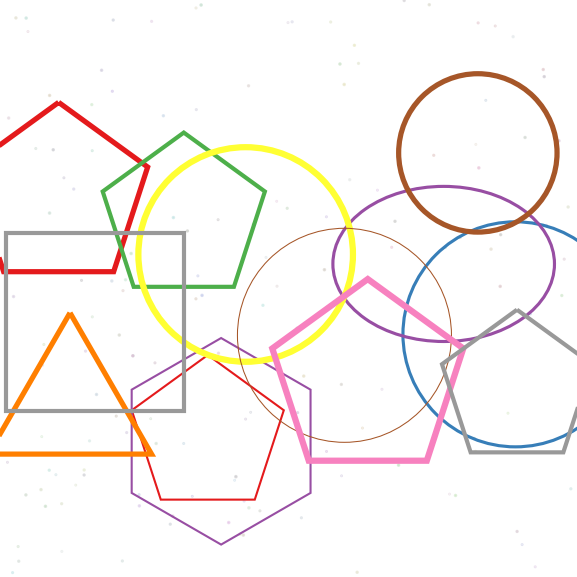[{"shape": "pentagon", "thickness": 1, "radius": 0.69, "center": [0.36, 0.246]}, {"shape": "pentagon", "thickness": 2.5, "radius": 0.81, "center": [0.102, 0.66]}, {"shape": "circle", "thickness": 1.5, "radius": 0.97, "center": [0.893, 0.42]}, {"shape": "pentagon", "thickness": 2, "radius": 0.74, "center": [0.318, 0.622]}, {"shape": "oval", "thickness": 1.5, "radius": 0.96, "center": [0.768, 0.542]}, {"shape": "hexagon", "thickness": 1, "radius": 0.89, "center": [0.383, 0.235]}, {"shape": "triangle", "thickness": 2.5, "radius": 0.82, "center": [0.121, 0.294]}, {"shape": "circle", "thickness": 3, "radius": 0.93, "center": [0.425, 0.558]}, {"shape": "circle", "thickness": 2.5, "radius": 0.69, "center": [0.827, 0.734]}, {"shape": "circle", "thickness": 0.5, "radius": 0.93, "center": [0.596, 0.419]}, {"shape": "pentagon", "thickness": 3, "radius": 0.87, "center": [0.637, 0.342]}, {"shape": "pentagon", "thickness": 2, "radius": 0.68, "center": [0.895, 0.326]}, {"shape": "square", "thickness": 2, "radius": 0.77, "center": [0.165, 0.441]}]